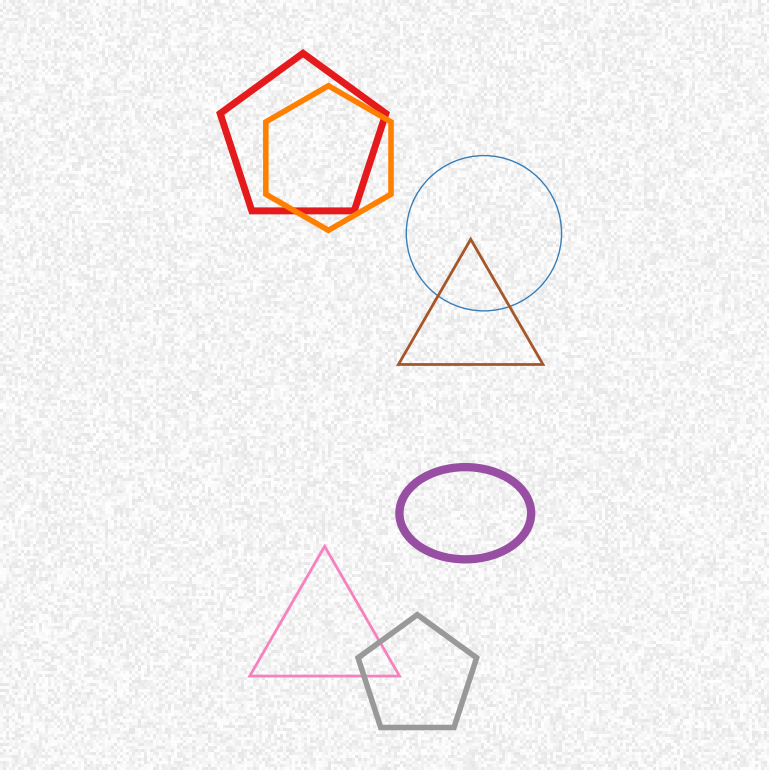[{"shape": "pentagon", "thickness": 2.5, "radius": 0.57, "center": [0.394, 0.818]}, {"shape": "circle", "thickness": 0.5, "radius": 0.5, "center": [0.628, 0.697]}, {"shape": "oval", "thickness": 3, "radius": 0.43, "center": [0.604, 0.333]}, {"shape": "hexagon", "thickness": 2, "radius": 0.47, "center": [0.427, 0.795]}, {"shape": "triangle", "thickness": 1, "radius": 0.54, "center": [0.611, 0.581]}, {"shape": "triangle", "thickness": 1, "radius": 0.56, "center": [0.422, 0.178]}, {"shape": "pentagon", "thickness": 2, "radius": 0.4, "center": [0.542, 0.121]}]